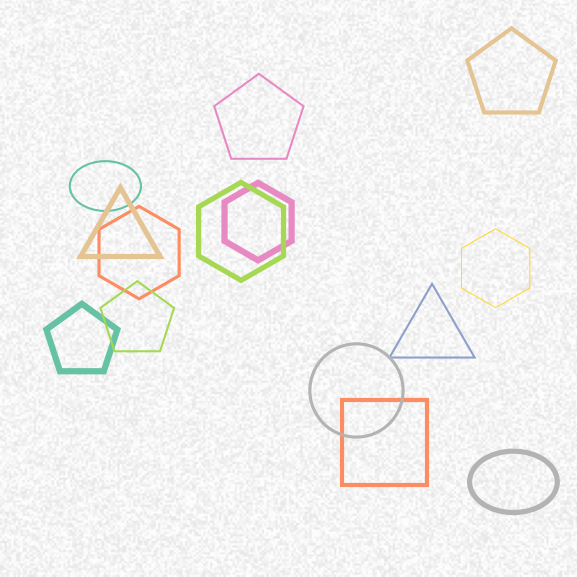[{"shape": "oval", "thickness": 1, "radius": 0.31, "center": [0.182, 0.677]}, {"shape": "pentagon", "thickness": 3, "radius": 0.32, "center": [0.142, 0.409]}, {"shape": "square", "thickness": 2, "radius": 0.37, "center": [0.666, 0.233]}, {"shape": "hexagon", "thickness": 1.5, "radius": 0.4, "center": [0.241, 0.562]}, {"shape": "triangle", "thickness": 1, "radius": 0.43, "center": [0.748, 0.423]}, {"shape": "hexagon", "thickness": 3, "radius": 0.34, "center": [0.447, 0.615]}, {"shape": "pentagon", "thickness": 1, "radius": 0.41, "center": [0.448, 0.79]}, {"shape": "pentagon", "thickness": 1, "radius": 0.34, "center": [0.238, 0.445]}, {"shape": "hexagon", "thickness": 2.5, "radius": 0.42, "center": [0.417, 0.598]}, {"shape": "hexagon", "thickness": 0.5, "radius": 0.34, "center": [0.858, 0.535]}, {"shape": "pentagon", "thickness": 2, "radius": 0.4, "center": [0.886, 0.87]}, {"shape": "triangle", "thickness": 2.5, "radius": 0.4, "center": [0.208, 0.595]}, {"shape": "oval", "thickness": 2.5, "radius": 0.38, "center": [0.889, 0.165]}, {"shape": "circle", "thickness": 1.5, "radius": 0.4, "center": [0.617, 0.323]}]